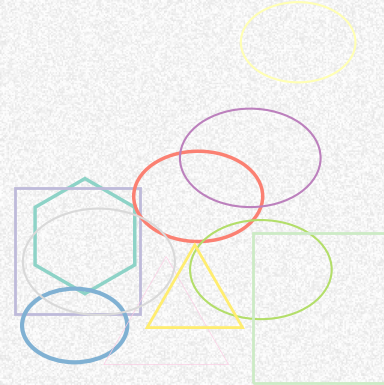[{"shape": "hexagon", "thickness": 2.5, "radius": 0.75, "center": [0.221, 0.387]}, {"shape": "oval", "thickness": 1.5, "radius": 0.74, "center": [0.774, 0.89]}, {"shape": "square", "thickness": 2, "radius": 0.81, "center": [0.201, 0.348]}, {"shape": "oval", "thickness": 2.5, "radius": 0.84, "center": [0.515, 0.49]}, {"shape": "oval", "thickness": 3, "radius": 0.68, "center": [0.194, 0.155]}, {"shape": "oval", "thickness": 1.5, "radius": 0.92, "center": [0.678, 0.3]}, {"shape": "triangle", "thickness": 0.5, "radius": 0.94, "center": [0.432, 0.147]}, {"shape": "oval", "thickness": 1.5, "radius": 0.99, "center": [0.257, 0.32]}, {"shape": "oval", "thickness": 1.5, "radius": 0.91, "center": [0.65, 0.59]}, {"shape": "square", "thickness": 2, "radius": 0.97, "center": [0.85, 0.201]}, {"shape": "triangle", "thickness": 2, "radius": 0.72, "center": [0.506, 0.221]}]